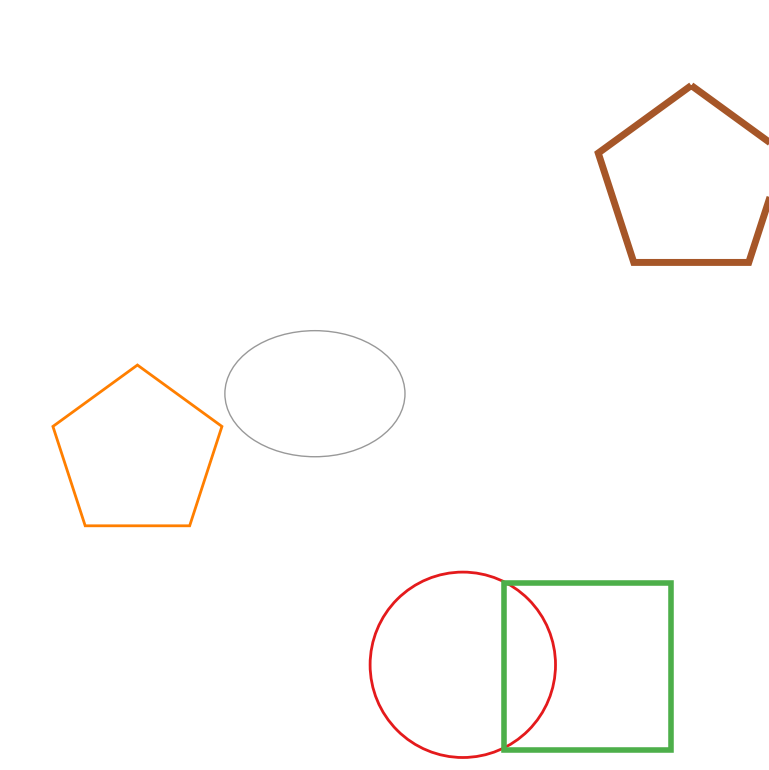[{"shape": "circle", "thickness": 1, "radius": 0.6, "center": [0.601, 0.137]}, {"shape": "square", "thickness": 2, "radius": 0.54, "center": [0.763, 0.134]}, {"shape": "pentagon", "thickness": 1, "radius": 0.58, "center": [0.178, 0.411]}, {"shape": "pentagon", "thickness": 2.5, "radius": 0.64, "center": [0.898, 0.762]}, {"shape": "oval", "thickness": 0.5, "radius": 0.58, "center": [0.409, 0.489]}]